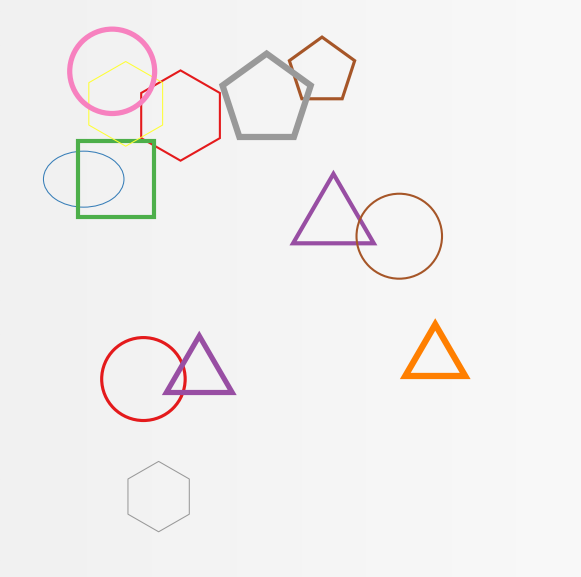[{"shape": "hexagon", "thickness": 1, "radius": 0.39, "center": [0.311, 0.799]}, {"shape": "circle", "thickness": 1.5, "radius": 0.36, "center": [0.247, 0.343]}, {"shape": "oval", "thickness": 0.5, "radius": 0.35, "center": [0.144, 0.689]}, {"shape": "square", "thickness": 2, "radius": 0.33, "center": [0.199, 0.689]}, {"shape": "triangle", "thickness": 2.5, "radius": 0.33, "center": [0.343, 0.352]}, {"shape": "triangle", "thickness": 2, "radius": 0.4, "center": [0.574, 0.618]}, {"shape": "triangle", "thickness": 3, "radius": 0.3, "center": [0.749, 0.378]}, {"shape": "hexagon", "thickness": 0.5, "radius": 0.37, "center": [0.216, 0.819]}, {"shape": "circle", "thickness": 1, "radius": 0.37, "center": [0.687, 0.59]}, {"shape": "pentagon", "thickness": 1.5, "radius": 0.3, "center": [0.554, 0.876]}, {"shape": "circle", "thickness": 2.5, "radius": 0.37, "center": [0.193, 0.876]}, {"shape": "hexagon", "thickness": 0.5, "radius": 0.3, "center": [0.273, 0.139]}, {"shape": "pentagon", "thickness": 3, "radius": 0.4, "center": [0.459, 0.826]}]